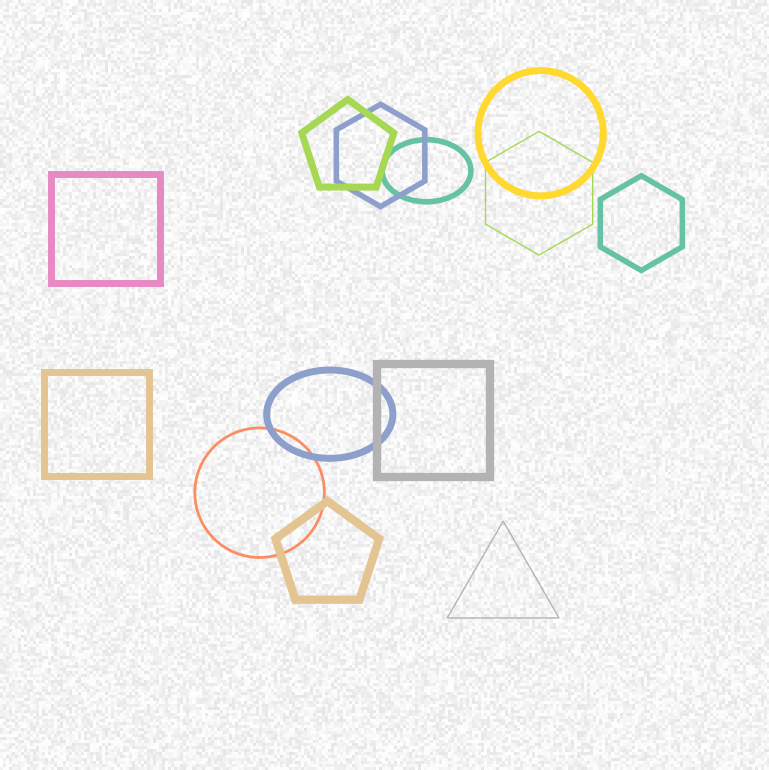[{"shape": "oval", "thickness": 2, "radius": 0.29, "center": [0.554, 0.778]}, {"shape": "hexagon", "thickness": 2, "radius": 0.31, "center": [0.833, 0.71]}, {"shape": "circle", "thickness": 1, "radius": 0.42, "center": [0.337, 0.36]}, {"shape": "oval", "thickness": 2.5, "radius": 0.41, "center": [0.428, 0.462]}, {"shape": "hexagon", "thickness": 2, "radius": 0.33, "center": [0.494, 0.798]}, {"shape": "square", "thickness": 2.5, "radius": 0.35, "center": [0.137, 0.703]}, {"shape": "pentagon", "thickness": 2.5, "radius": 0.31, "center": [0.452, 0.808]}, {"shape": "hexagon", "thickness": 0.5, "radius": 0.4, "center": [0.7, 0.749]}, {"shape": "circle", "thickness": 2.5, "radius": 0.41, "center": [0.702, 0.827]}, {"shape": "pentagon", "thickness": 3, "radius": 0.35, "center": [0.425, 0.278]}, {"shape": "square", "thickness": 2.5, "radius": 0.34, "center": [0.126, 0.449]}, {"shape": "triangle", "thickness": 0.5, "radius": 0.42, "center": [0.653, 0.239]}, {"shape": "square", "thickness": 3, "radius": 0.37, "center": [0.563, 0.454]}]